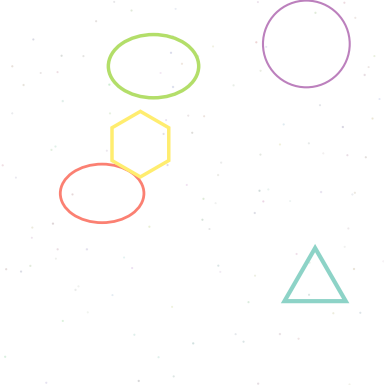[{"shape": "triangle", "thickness": 3, "radius": 0.46, "center": [0.818, 0.264]}, {"shape": "oval", "thickness": 2, "radius": 0.54, "center": [0.265, 0.498]}, {"shape": "oval", "thickness": 2.5, "radius": 0.59, "center": [0.399, 0.828]}, {"shape": "circle", "thickness": 1.5, "radius": 0.56, "center": [0.796, 0.886]}, {"shape": "hexagon", "thickness": 2.5, "radius": 0.43, "center": [0.365, 0.626]}]